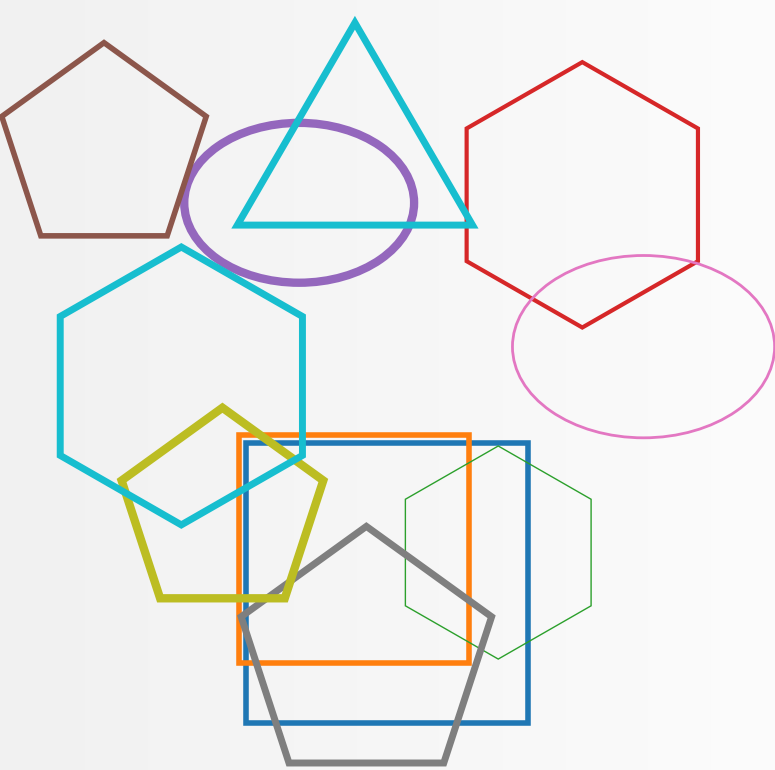[{"shape": "square", "thickness": 2, "radius": 0.91, "center": [0.499, 0.243]}, {"shape": "square", "thickness": 2, "radius": 0.74, "center": [0.457, 0.287]}, {"shape": "hexagon", "thickness": 0.5, "radius": 0.69, "center": [0.643, 0.282]}, {"shape": "hexagon", "thickness": 1.5, "radius": 0.86, "center": [0.751, 0.747]}, {"shape": "oval", "thickness": 3, "radius": 0.74, "center": [0.386, 0.737]}, {"shape": "pentagon", "thickness": 2, "radius": 0.69, "center": [0.134, 0.806]}, {"shape": "oval", "thickness": 1, "radius": 0.85, "center": [0.83, 0.55]}, {"shape": "pentagon", "thickness": 2.5, "radius": 0.85, "center": [0.473, 0.147]}, {"shape": "pentagon", "thickness": 3, "radius": 0.68, "center": [0.287, 0.334]}, {"shape": "triangle", "thickness": 2.5, "radius": 0.88, "center": [0.458, 0.795]}, {"shape": "hexagon", "thickness": 2.5, "radius": 0.9, "center": [0.234, 0.499]}]